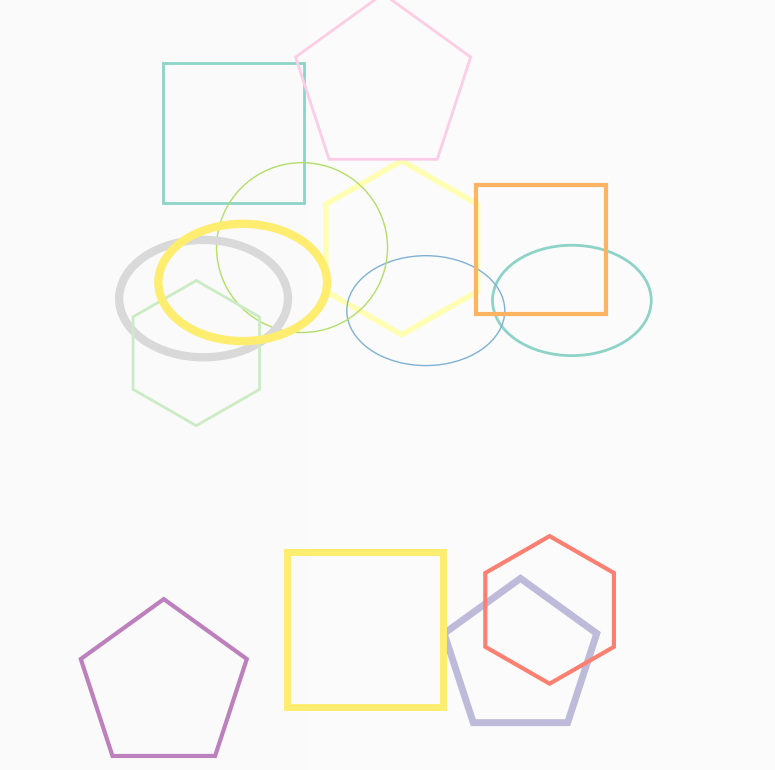[{"shape": "square", "thickness": 1, "radius": 0.46, "center": [0.302, 0.828]}, {"shape": "oval", "thickness": 1, "radius": 0.51, "center": [0.738, 0.61]}, {"shape": "hexagon", "thickness": 2, "radius": 0.56, "center": [0.518, 0.678]}, {"shape": "pentagon", "thickness": 2.5, "radius": 0.52, "center": [0.672, 0.145]}, {"shape": "hexagon", "thickness": 1.5, "radius": 0.48, "center": [0.709, 0.208]}, {"shape": "oval", "thickness": 0.5, "radius": 0.51, "center": [0.549, 0.597]}, {"shape": "square", "thickness": 1.5, "radius": 0.42, "center": [0.698, 0.675]}, {"shape": "circle", "thickness": 0.5, "radius": 0.55, "center": [0.39, 0.678]}, {"shape": "pentagon", "thickness": 1, "radius": 0.59, "center": [0.494, 0.889]}, {"shape": "oval", "thickness": 3, "radius": 0.54, "center": [0.263, 0.612]}, {"shape": "pentagon", "thickness": 1.5, "radius": 0.56, "center": [0.211, 0.109]}, {"shape": "hexagon", "thickness": 1, "radius": 0.47, "center": [0.253, 0.541]}, {"shape": "square", "thickness": 2.5, "radius": 0.5, "center": [0.471, 0.183]}, {"shape": "oval", "thickness": 3, "radius": 0.54, "center": [0.313, 0.633]}]